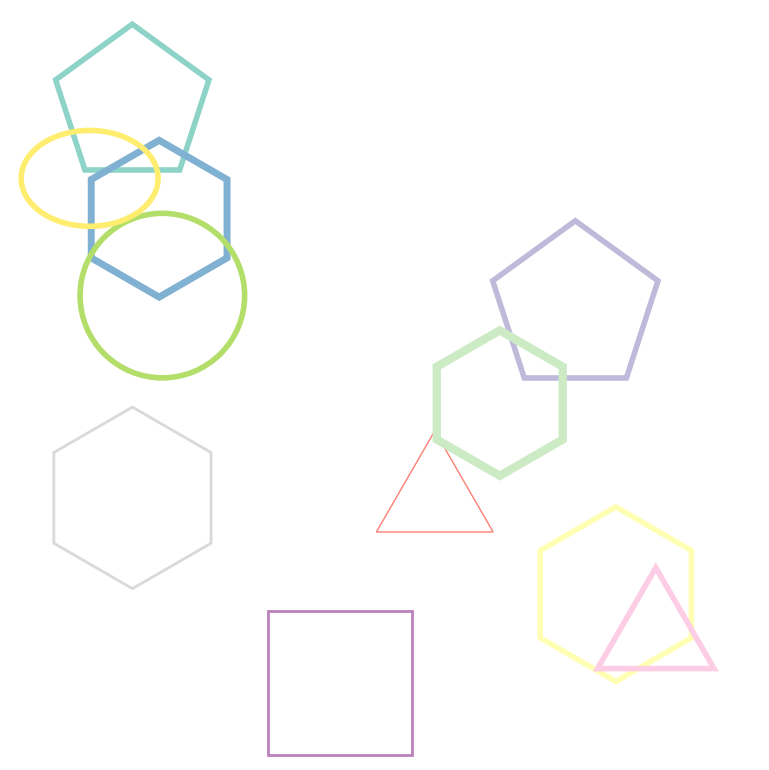[{"shape": "pentagon", "thickness": 2, "radius": 0.52, "center": [0.172, 0.864]}, {"shape": "hexagon", "thickness": 2, "radius": 0.57, "center": [0.8, 0.228]}, {"shape": "pentagon", "thickness": 2, "radius": 0.56, "center": [0.747, 0.6]}, {"shape": "triangle", "thickness": 0.5, "radius": 0.44, "center": [0.565, 0.353]}, {"shape": "hexagon", "thickness": 2.5, "radius": 0.51, "center": [0.207, 0.716]}, {"shape": "circle", "thickness": 2, "radius": 0.53, "center": [0.211, 0.616]}, {"shape": "triangle", "thickness": 2, "radius": 0.44, "center": [0.852, 0.175]}, {"shape": "hexagon", "thickness": 1, "radius": 0.59, "center": [0.172, 0.353]}, {"shape": "square", "thickness": 1, "radius": 0.47, "center": [0.442, 0.113]}, {"shape": "hexagon", "thickness": 3, "radius": 0.47, "center": [0.649, 0.476]}, {"shape": "oval", "thickness": 2, "radius": 0.44, "center": [0.116, 0.768]}]